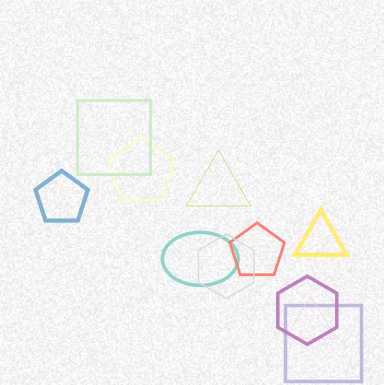[{"shape": "oval", "thickness": 2.5, "radius": 0.49, "center": [0.52, 0.328]}, {"shape": "pentagon", "thickness": 1, "radius": 0.45, "center": [0.368, 0.555]}, {"shape": "square", "thickness": 2.5, "radius": 0.49, "center": [0.84, 0.108]}, {"shape": "pentagon", "thickness": 2, "radius": 0.37, "center": [0.668, 0.347]}, {"shape": "pentagon", "thickness": 3, "radius": 0.36, "center": [0.16, 0.485]}, {"shape": "triangle", "thickness": 0.5, "radius": 0.48, "center": [0.568, 0.513]}, {"shape": "triangle", "thickness": 0.5, "radius": 0.37, "center": [0.807, 0.158]}, {"shape": "hexagon", "thickness": 1, "radius": 0.42, "center": [0.588, 0.308]}, {"shape": "hexagon", "thickness": 2.5, "radius": 0.44, "center": [0.798, 0.194]}, {"shape": "square", "thickness": 2, "radius": 0.48, "center": [0.295, 0.644]}, {"shape": "triangle", "thickness": 3, "radius": 0.39, "center": [0.833, 0.377]}]